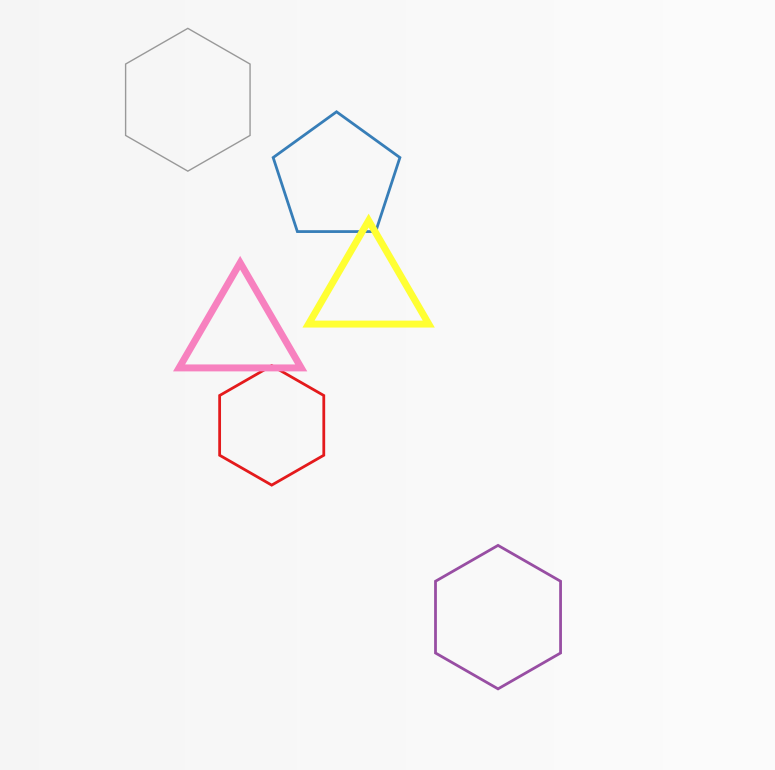[{"shape": "hexagon", "thickness": 1, "radius": 0.39, "center": [0.351, 0.448]}, {"shape": "pentagon", "thickness": 1, "radius": 0.43, "center": [0.434, 0.769]}, {"shape": "hexagon", "thickness": 1, "radius": 0.47, "center": [0.643, 0.199]}, {"shape": "triangle", "thickness": 2.5, "radius": 0.45, "center": [0.476, 0.624]}, {"shape": "triangle", "thickness": 2.5, "radius": 0.46, "center": [0.31, 0.568]}, {"shape": "hexagon", "thickness": 0.5, "radius": 0.46, "center": [0.242, 0.87]}]